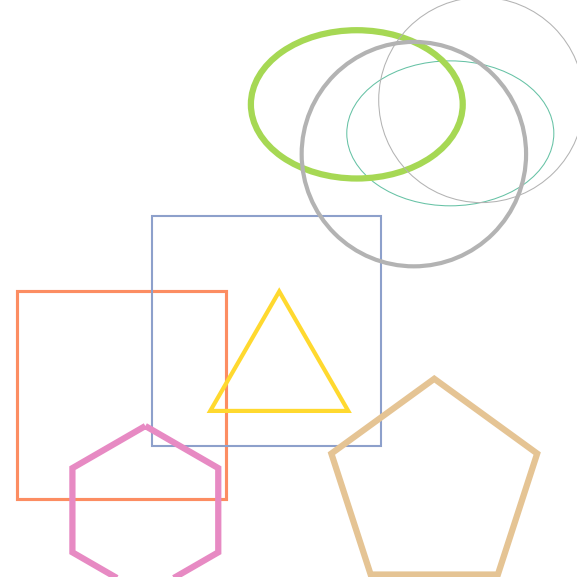[{"shape": "oval", "thickness": 0.5, "radius": 0.9, "center": [0.78, 0.768]}, {"shape": "square", "thickness": 1.5, "radius": 0.9, "center": [0.21, 0.315]}, {"shape": "square", "thickness": 1, "radius": 0.99, "center": [0.461, 0.426]}, {"shape": "hexagon", "thickness": 3, "radius": 0.73, "center": [0.252, 0.116]}, {"shape": "oval", "thickness": 3, "radius": 0.92, "center": [0.618, 0.818]}, {"shape": "triangle", "thickness": 2, "radius": 0.69, "center": [0.484, 0.357]}, {"shape": "pentagon", "thickness": 3, "radius": 0.94, "center": [0.752, 0.156]}, {"shape": "circle", "thickness": 2, "radius": 0.97, "center": [0.717, 0.732]}, {"shape": "circle", "thickness": 0.5, "radius": 0.89, "center": [0.833, 0.826]}]